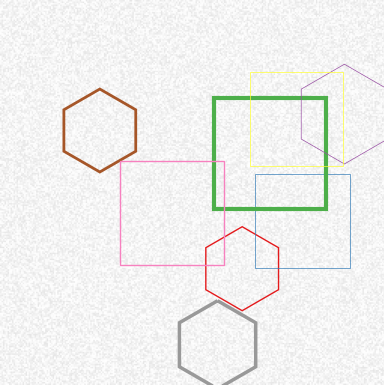[{"shape": "hexagon", "thickness": 1, "radius": 0.55, "center": [0.629, 0.302]}, {"shape": "square", "thickness": 0.5, "radius": 0.61, "center": [0.785, 0.426]}, {"shape": "square", "thickness": 3, "radius": 0.72, "center": [0.701, 0.601]}, {"shape": "hexagon", "thickness": 0.5, "radius": 0.65, "center": [0.895, 0.704]}, {"shape": "square", "thickness": 0.5, "radius": 0.61, "center": [0.77, 0.69]}, {"shape": "hexagon", "thickness": 2, "radius": 0.54, "center": [0.259, 0.661]}, {"shape": "square", "thickness": 1, "radius": 0.67, "center": [0.447, 0.447]}, {"shape": "hexagon", "thickness": 2.5, "radius": 0.57, "center": [0.565, 0.104]}]